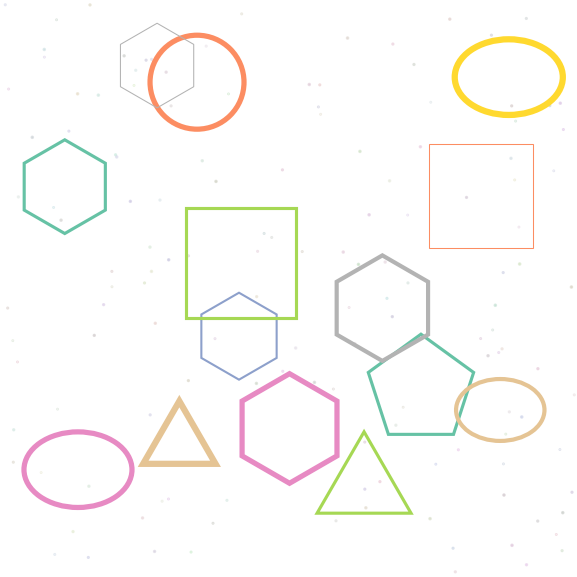[{"shape": "pentagon", "thickness": 1.5, "radius": 0.48, "center": [0.729, 0.325]}, {"shape": "hexagon", "thickness": 1.5, "radius": 0.41, "center": [0.112, 0.676]}, {"shape": "circle", "thickness": 2.5, "radius": 0.41, "center": [0.341, 0.857]}, {"shape": "square", "thickness": 0.5, "radius": 0.45, "center": [0.833, 0.659]}, {"shape": "hexagon", "thickness": 1, "radius": 0.38, "center": [0.414, 0.417]}, {"shape": "hexagon", "thickness": 2.5, "radius": 0.47, "center": [0.501, 0.257]}, {"shape": "oval", "thickness": 2.5, "radius": 0.47, "center": [0.135, 0.186]}, {"shape": "triangle", "thickness": 1.5, "radius": 0.47, "center": [0.63, 0.157]}, {"shape": "square", "thickness": 1.5, "radius": 0.47, "center": [0.418, 0.544]}, {"shape": "oval", "thickness": 3, "radius": 0.47, "center": [0.881, 0.866]}, {"shape": "triangle", "thickness": 3, "radius": 0.36, "center": [0.311, 0.232]}, {"shape": "oval", "thickness": 2, "radius": 0.38, "center": [0.866, 0.289]}, {"shape": "hexagon", "thickness": 0.5, "radius": 0.37, "center": [0.272, 0.886]}, {"shape": "hexagon", "thickness": 2, "radius": 0.46, "center": [0.662, 0.466]}]